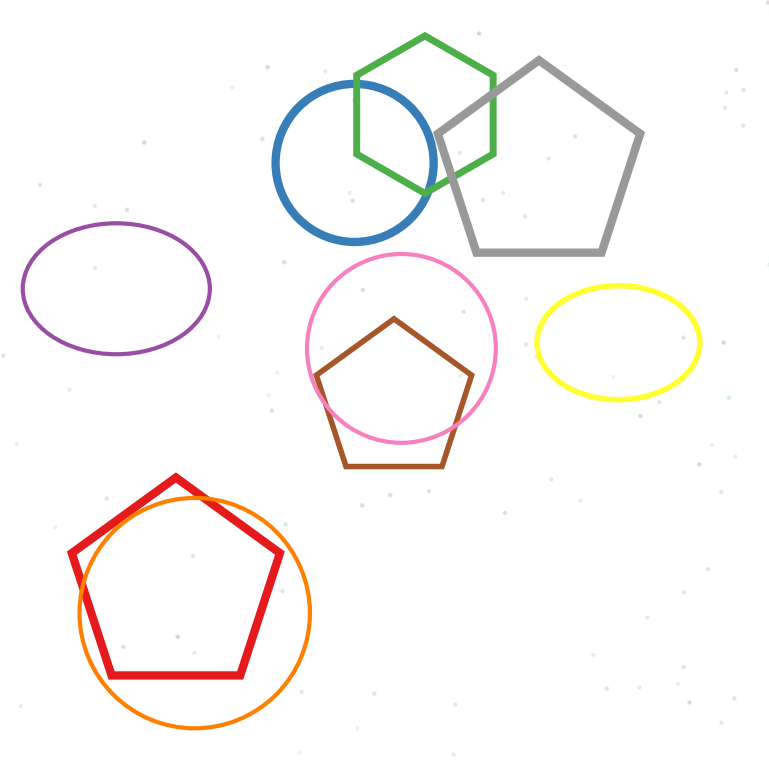[{"shape": "pentagon", "thickness": 3, "radius": 0.71, "center": [0.228, 0.238]}, {"shape": "circle", "thickness": 3, "radius": 0.51, "center": [0.461, 0.788]}, {"shape": "hexagon", "thickness": 2.5, "radius": 0.51, "center": [0.552, 0.851]}, {"shape": "oval", "thickness": 1.5, "radius": 0.61, "center": [0.151, 0.625]}, {"shape": "circle", "thickness": 1.5, "radius": 0.75, "center": [0.253, 0.204]}, {"shape": "oval", "thickness": 2, "radius": 0.53, "center": [0.803, 0.555]}, {"shape": "pentagon", "thickness": 2, "radius": 0.53, "center": [0.512, 0.48]}, {"shape": "circle", "thickness": 1.5, "radius": 0.61, "center": [0.521, 0.548]}, {"shape": "pentagon", "thickness": 3, "radius": 0.69, "center": [0.7, 0.784]}]